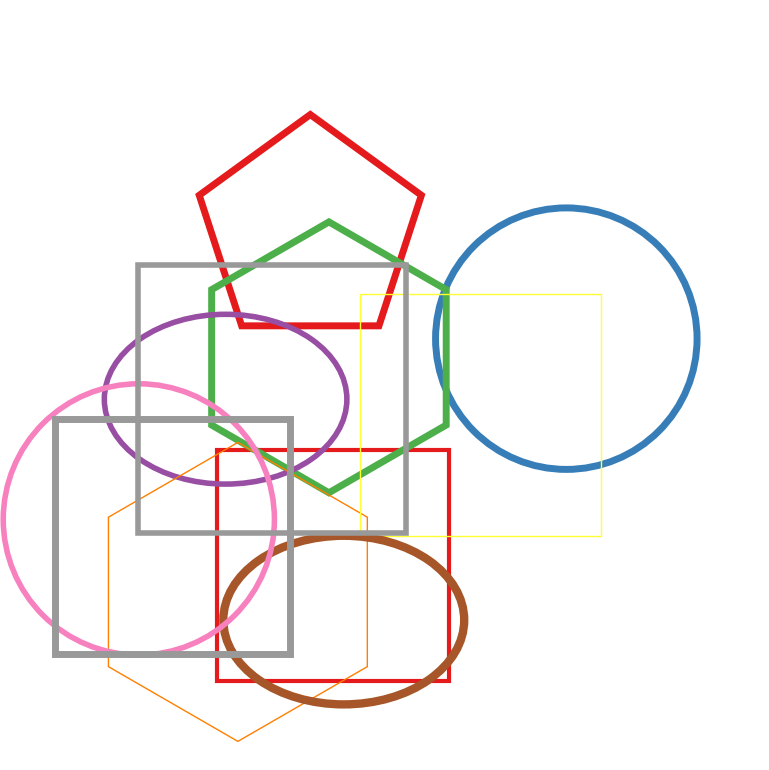[{"shape": "square", "thickness": 1.5, "radius": 0.75, "center": [0.433, 0.266]}, {"shape": "pentagon", "thickness": 2.5, "radius": 0.76, "center": [0.403, 0.7]}, {"shape": "circle", "thickness": 2.5, "radius": 0.85, "center": [0.735, 0.56]}, {"shape": "hexagon", "thickness": 2.5, "radius": 0.88, "center": [0.427, 0.536]}, {"shape": "oval", "thickness": 2, "radius": 0.79, "center": [0.293, 0.482]}, {"shape": "hexagon", "thickness": 0.5, "radius": 0.97, "center": [0.309, 0.231]}, {"shape": "square", "thickness": 0.5, "radius": 0.78, "center": [0.624, 0.461]}, {"shape": "oval", "thickness": 3, "radius": 0.78, "center": [0.446, 0.195]}, {"shape": "circle", "thickness": 2, "radius": 0.88, "center": [0.18, 0.325]}, {"shape": "square", "thickness": 2.5, "radius": 0.76, "center": [0.224, 0.303]}, {"shape": "square", "thickness": 2, "radius": 0.87, "center": [0.353, 0.482]}]